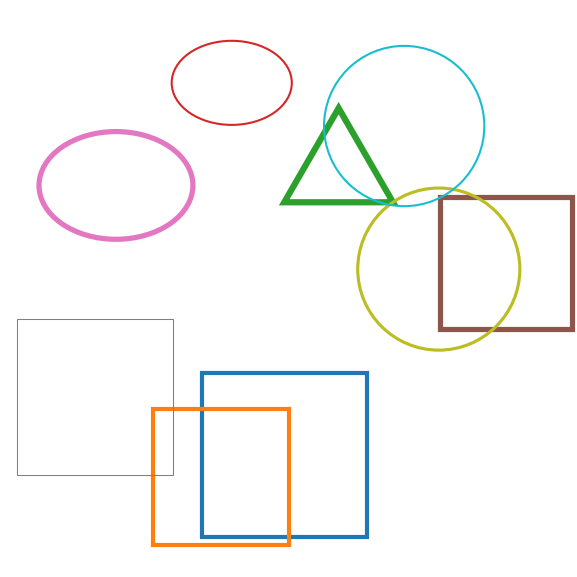[{"shape": "square", "thickness": 2, "radius": 0.71, "center": [0.493, 0.211]}, {"shape": "square", "thickness": 2, "radius": 0.59, "center": [0.383, 0.173]}, {"shape": "triangle", "thickness": 3, "radius": 0.54, "center": [0.586, 0.703]}, {"shape": "oval", "thickness": 1, "radius": 0.52, "center": [0.401, 0.856]}, {"shape": "square", "thickness": 2.5, "radius": 0.57, "center": [0.876, 0.544]}, {"shape": "oval", "thickness": 2.5, "radius": 0.67, "center": [0.201, 0.678]}, {"shape": "square", "thickness": 0.5, "radius": 0.67, "center": [0.165, 0.312]}, {"shape": "circle", "thickness": 1.5, "radius": 0.7, "center": [0.76, 0.533]}, {"shape": "circle", "thickness": 1, "radius": 0.69, "center": [0.7, 0.781]}]